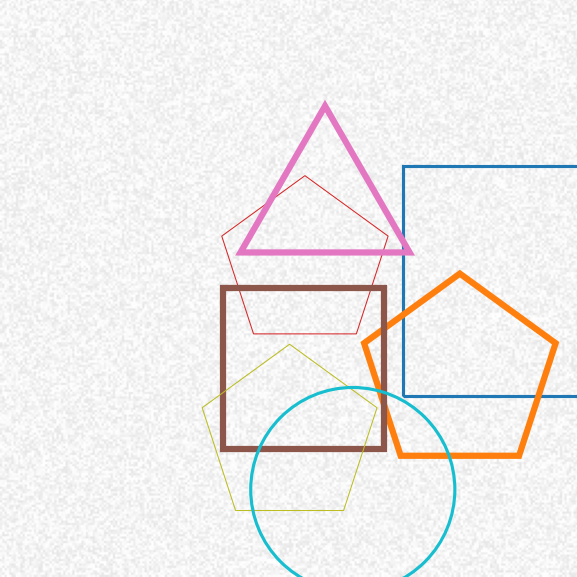[{"shape": "square", "thickness": 1.5, "radius": 0.99, "center": [0.896, 0.512]}, {"shape": "pentagon", "thickness": 3, "radius": 0.87, "center": [0.796, 0.351]}, {"shape": "pentagon", "thickness": 0.5, "radius": 0.76, "center": [0.528, 0.543]}, {"shape": "square", "thickness": 3, "radius": 0.7, "center": [0.526, 0.361]}, {"shape": "triangle", "thickness": 3, "radius": 0.85, "center": [0.563, 0.647]}, {"shape": "pentagon", "thickness": 0.5, "radius": 0.8, "center": [0.501, 0.244]}, {"shape": "circle", "thickness": 1.5, "radius": 0.88, "center": [0.611, 0.151]}]